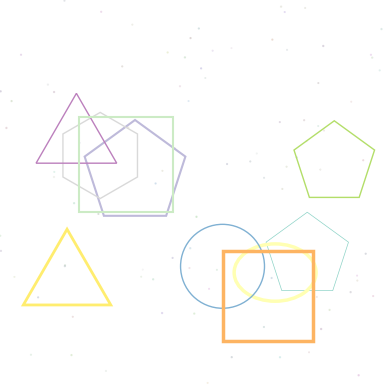[{"shape": "pentagon", "thickness": 0.5, "radius": 0.56, "center": [0.798, 0.336]}, {"shape": "oval", "thickness": 2.5, "radius": 0.53, "center": [0.715, 0.292]}, {"shape": "pentagon", "thickness": 1.5, "radius": 0.69, "center": [0.351, 0.551]}, {"shape": "circle", "thickness": 1, "radius": 0.54, "center": [0.578, 0.308]}, {"shape": "square", "thickness": 2.5, "radius": 0.59, "center": [0.697, 0.231]}, {"shape": "pentagon", "thickness": 1, "radius": 0.55, "center": [0.868, 0.576]}, {"shape": "hexagon", "thickness": 1, "radius": 0.56, "center": [0.26, 0.596]}, {"shape": "triangle", "thickness": 1, "radius": 0.6, "center": [0.198, 0.637]}, {"shape": "square", "thickness": 1.5, "radius": 0.61, "center": [0.328, 0.573]}, {"shape": "triangle", "thickness": 2, "radius": 0.66, "center": [0.174, 0.273]}]